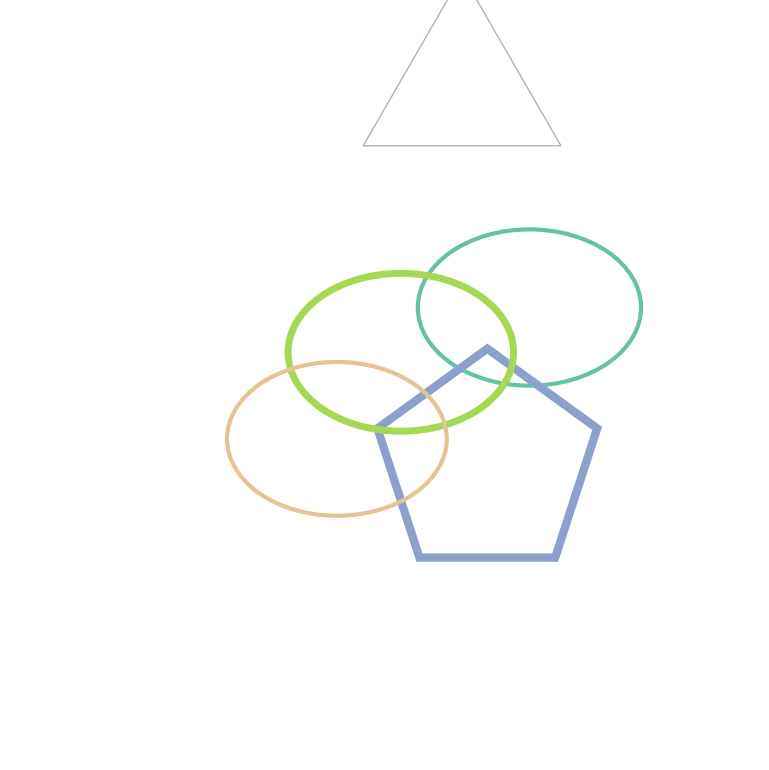[{"shape": "oval", "thickness": 1.5, "radius": 0.72, "center": [0.688, 0.601]}, {"shape": "pentagon", "thickness": 3, "radius": 0.75, "center": [0.633, 0.397]}, {"shape": "oval", "thickness": 2.5, "radius": 0.73, "center": [0.521, 0.543]}, {"shape": "oval", "thickness": 1.5, "radius": 0.71, "center": [0.438, 0.43]}, {"shape": "triangle", "thickness": 0.5, "radius": 0.74, "center": [0.6, 0.885]}]